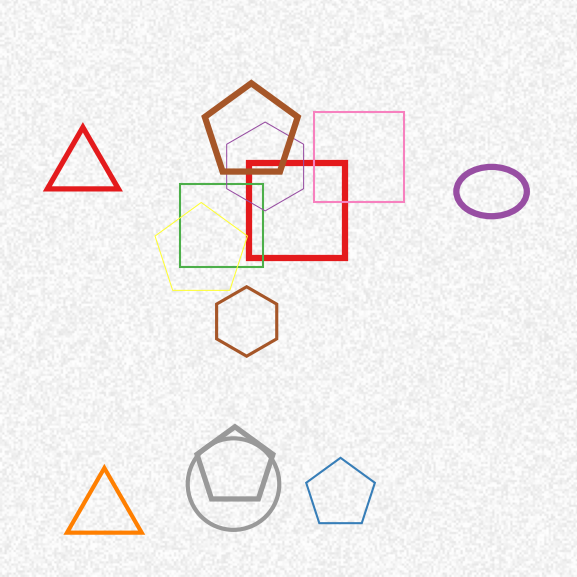[{"shape": "triangle", "thickness": 2.5, "radius": 0.36, "center": [0.144, 0.708]}, {"shape": "square", "thickness": 3, "radius": 0.41, "center": [0.514, 0.635]}, {"shape": "pentagon", "thickness": 1, "radius": 0.31, "center": [0.59, 0.144]}, {"shape": "square", "thickness": 1, "radius": 0.36, "center": [0.384, 0.608]}, {"shape": "hexagon", "thickness": 0.5, "radius": 0.38, "center": [0.459, 0.711]}, {"shape": "oval", "thickness": 3, "radius": 0.31, "center": [0.851, 0.667]}, {"shape": "triangle", "thickness": 2, "radius": 0.37, "center": [0.181, 0.114]}, {"shape": "pentagon", "thickness": 0.5, "radius": 0.42, "center": [0.348, 0.564]}, {"shape": "hexagon", "thickness": 1.5, "radius": 0.3, "center": [0.427, 0.442]}, {"shape": "pentagon", "thickness": 3, "radius": 0.42, "center": [0.435, 0.77]}, {"shape": "square", "thickness": 1, "radius": 0.39, "center": [0.622, 0.727]}, {"shape": "pentagon", "thickness": 2.5, "radius": 0.35, "center": [0.407, 0.191]}, {"shape": "circle", "thickness": 2, "radius": 0.4, "center": [0.404, 0.161]}]